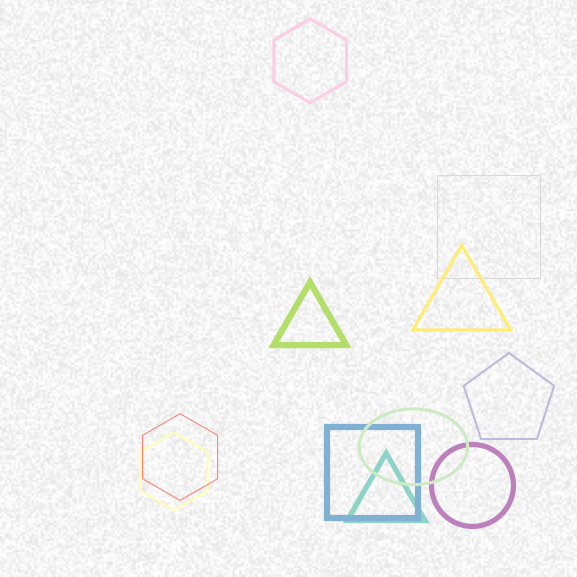[{"shape": "triangle", "thickness": 2.5, "radius": 0.39, "center": [0.669, 0.137]}, {"shape": "hexagon", "thickness": 1, "radius": 0.34, "center": [0.301, 0.183]}, {"shape": "pentagon", "thickness": 1, "radius": 0.41, "center": [0.881, 0.306]}, {"shape": "hexagon", "thickness": 0.5, "radius": 0.38, "center": [0.312, 0.208]}, {"shape": "square", "thickness": 3, "radius": 0.4, "center": [0.645, 0.181]}, {"shape": "triangle", "thickness": 3, "radius": 0.36, "center": [0.537, 0.438]}, {"shape": "hexagon", "thickness": 1.5, "radius": 0.36, "center": [0.537, 0.894]}, {"shape": "square", "thickness": 0.5, "radius": 0.45, "center": [0.845, 0.607]}, {"shape": "circle", "thickness": 2.5, "radius": 0.35, "center": [0.818, 0.159]}, {"shape": "oval", "thickness": 1.5, "radius": 0.47, "center": [0.716, 0.226]}, {"shape": "triangle", "thickness": 1.5, "radius": 0.49, "center": [0.8, 0.477]}]